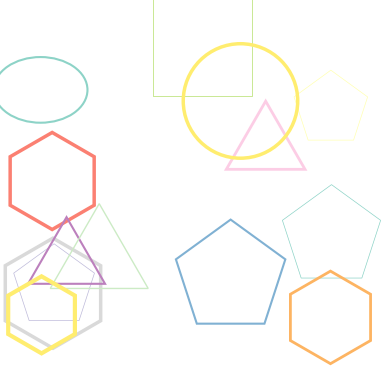[{"shape": "pentagon", "thickness": 0.5, "radius": 0.67, "center": [0.861, 0.386]}, {"shape": "oval", "thickness": 1.5, "radius": 0.61, "center": [0.105, 0.767]}, {"shape": "pentagon", "thickness": 0.5, "radius": 0.5, "center": [0.859, 0.717]}, {"shape": "pentagon", "thickness": 0.5, "radius": 0.55, "center": [0.14, 0.257]}, {"shape": "hexagon", "thickness": 2.5, "radius": 0.63, "center": [0.136, 0.53]}, {"shape": "pentagon", "thickness": 1.5, "radius": 0.75, "center": [0.599, 0.28]}, {"shape": "hexagon", "thickness": 2, "radius": 0.6, "center": [0.858, 0.176]}, {"shape": "square", "thickness": 0.5, "radius": 0.64, "center": [0.527, 0.88]}, {"shape": "triangle", "thickness": 2, "radius": 0.59, "center": [0.69, 0.619]}, {"shape": "hexagon", "thickness": 2.5, "radius": 0.72, "center": [0.138, 0.238]}, {"shape": "triangle", "thickness": 1.5, "radius": 0.58, "center": [0.173, 0.321]}, {"shape": "triangle", "thickness": 1, "radius": 0.73, "center": [0.258, 0.324]}, {"shape": "circle", "thickness": 2.5, "radius": 0.74, "center": [0.625, 0.738]}, {"shape": "hexagon", "thickness": 3, "radius": 0.5, "center": [0.108, 0.182]}]